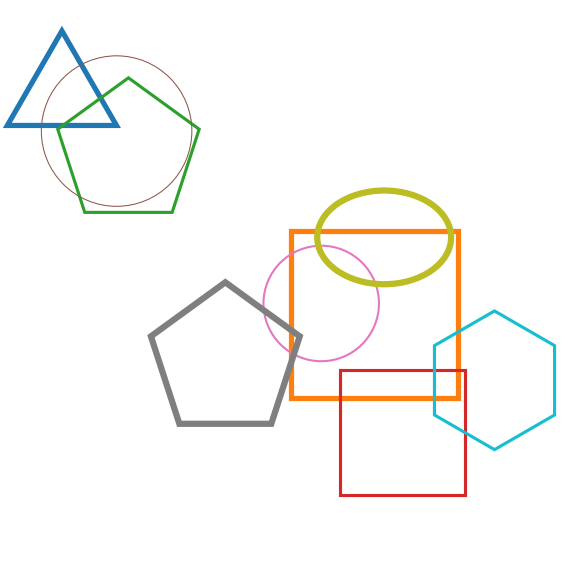[{"shape": "triangle", "thickness": 2.5, "radius": 0.55, "center": [0.107, 0.836]}, {"shape": "square", "thickness": 2.5, "radius": 0.72, "center": [0.649, 0.455]}, {"shape": "pentagon", "thickness": 1.5, "radius": 0.64, "center": [0.222, 0.736]}, {"shape": "square", "thickness": 1.5, "radius": 0.54, "center": [0.697, 0.25]}, {"shape": "circle", "thickness": 0.5, "radius": 0.65, "center": [0.202, 0.772]}, {"shape": "circle", "thickness": 1, "radius": 0.5, "center": [0.556, 0.474]}, {"shape": "pentagon", "thickness": 3, "radius": 0.68, "center": [0.39, 0.375]}, {"shape": "oval", "thickness": 3, "radius": 0.58, "center": [0.665, 0.588]}, {"shape": "hexagon", "thickness": 1.5, "radius": 0.6, "center": [0.856, 0.341]}]